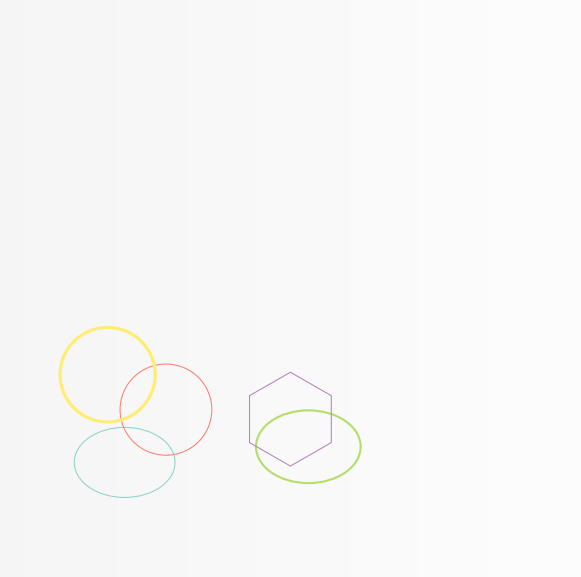[{"shape": "oval", "thickness": 0.5, "radius": 0.43, "center": [0.214, 0.198]}, {"shape": "circle", "thickness": 0.5, "radius": 0.39, "center": [0.285, 0.29]}, {"shape": "oval", "thickness": 1, "radius": 0.45, "center": [0.53, 0.226]}, {"shape": "hexagon", "thickness": 0.5, "radius": 0.41, "center": [0.5, 0.273]}, {"shape": "circle", "thickness": 1.5, "radius": 0.41, "center": [0.185, 0.35]}]